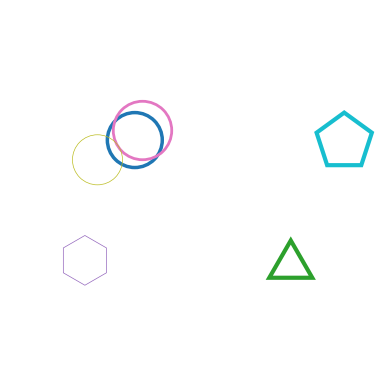[{"shape": "circle", "thickness": 2.5, "radius": 0.36, "center": [0.35, 0.636]}, {"shape": "triangle", "thickness": 3, "radius": 0.32, "center": [0.755, 0.311]}, {"shape": "hexagon", "thickness": 0.5, "radius": 0.32, "center": [0.22, 0.324]}, {"shape": "circle", "thickness": 2, "radius": 0.38, "center": [0.37, 0.661]}, {"shape": "circle", "thickness": 0.5, "radius": 0.33, "center": [0.253, 0.585]}, {"shape": "pentagon", "thickness": 3, "radius": 0.38, "center": [0.894, 0.632]}]